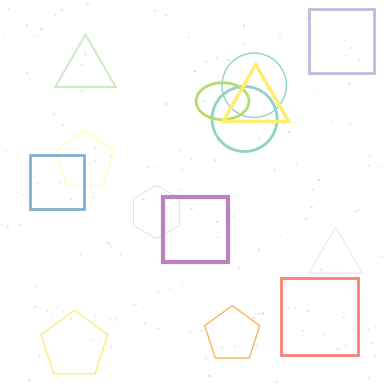[{"shape": "circle", "thickness": 2, "radius": 0.42, "center": [0.635, 0.691]}, {"shape": "circle", "thickness": 1, "radius": 0.42, "center": [0.66, 0.778]}, {"shape": "pentagon", "thickness": 1, "radius": 0.4, "center": [0.219, 0.583]}, {"shape": "square", "thickness": 2, "radius": 0.42, "center": [0.887, 0.893]}, {"shape": "square", "thickness": 2, "radius": 0.5, "center": [0.829, 0.178]}, {"shape": "square", "thickness": 2, "radius": 0.35, "center": [0.147, 0.527]}, {"shape": "pentagon", "thickness": 1, "radius": 0.38, "center": [0.603, 0.131]}, {"shape": "oval", "thickness": 2, "radius": 0.34, "center": [0.578, 0.737]}, {"shape": "triangle", "thickness": 0.5, "radius": 0.4, "center": [0.872, 0.331]}, {"shape": "hexagon", "thickness": 0.5, "radius": 0.35, "center": [0.406, 0.449]}, {"shape": "square", "thickness": 3, "radius": 0.42, "center": [0.508, 0.403]}, {"shape": "triangle", "thickness": 1.5, "radius": 0.45, "center": [0.222, 0.82]}, {"shape": "triangle", "thickness": 2.5, "radius": 0.49, "center": [0.664, 0.734]}, {"shape": "pentagon", "thickness": 1, "radius": 0.46, "center": [0.193, 0.103]}]